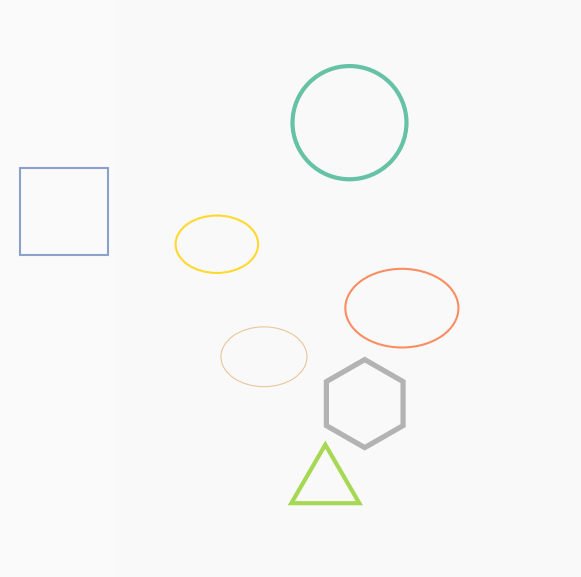[{"shape": "circle", "thickness": 2, "radius": 0.49, "center": [0.601, 0.787]}, {"shape": "oval", "thickness": 1, "radius": 0.49, "center": [0.691, 0.466]}, {"shape": "square", "thickness": 1, "radius": 0.38, "center": [0.11, 0.632]}, {"shape": "triangle", "thickness": 2, "radius": 0.34, "center": [0.56, 0.162]}, {"shape": "oval", "thickness": 1, "radius": 0.36, "center": [0.373, 0.576]}, {"shape": "oval", "thickness": 0.5, "radius": 0.37, "center": [0.454, 0.381]}, {"shape": "hexagon", "thickness": 2.5, "radius": 0.38, "center": [0.627, 0.3]}]